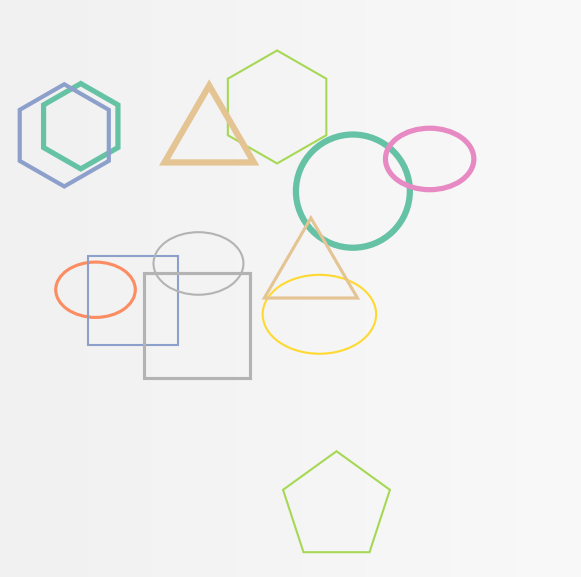[{"shape": "hexagon", "thickness": 2.5, "radius": 0.37, "center": [0.139, 0.781]}, {"shape": "circle", "thickness": 3, "radius": 0.49, "center": [0.607, 0.668]}, {"shape": "oval", "thickness": 1.5, "radius": 0.34, "center": [0.164, 0.497]}, {"shape": "square", "thickness": 1, "radius": 0.39, "center": [0.229, 0.479]}, {"shape": "hexagon", "thickness": 2, "radius": 0.44, "center": [0.111, 0.765]}, {"shape": "oval", "thickness": 2.5, "radius": 0.38, "center": [0.739, 0.724]}, {"shape": "hexagon", "thickness": 1, "radius": 0.49, "center": [0.477, 0.814]}, {"shape": "pentagon", "thickness": 1, "radius": 0.48, "center": [0.579, 0.121]}, {"shape": "oval", "thickness": 1, "radius": 0.49, "center": [0.549, 0.455]}, {"shape": "triangle", "thickness": 1.5, "radius": 0.46, "center": [0.535, 0.529]}, {"shape": "triangle", "thickness": 3, "radius": 0.44, "center": [0.36, 0.762]}, {"shape": "oval", "thickness": 1, "radius": 0.39, "center": [0.341, 0.543]}, {"shape": "square", "thickness": 1.5, "radius": 0.46, "center": [0.339, 0.435]}]